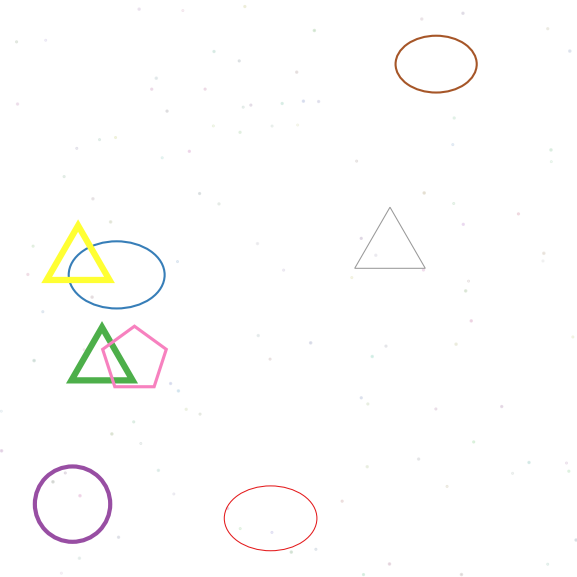[{"shape": "oval", "thickness": 0.5, "radius": 0.4, "center": [0.469, 0.102]}, {"shape": "oval", "thickness": 1, "radius": 0.42, "center": [0.202, 0.523]}, {"shape": "triangle", "thickness": 3, "radius": 0.31, "center": [0.177, 0.371]}, {"shape": "circle", "thickness": 2, "radius": 0.33, "center": [0.126, 0.126]}, {"shape": "triangle", "thickness": 3, "radius": 0.31, "center": [0.135, 0.546]}, {"shape": "oval", "thickness": 1, "radius": 0.35, "center": [0.755, 0.888]}, {"shape": "pentagon", "thickness": 1.5, "radius": 0.29, "center": [0.233, 0.376]}, {"shape": "triangle", "thickness": 0.5, "radius": 0.35, "center": [0.675, 0.57]}]